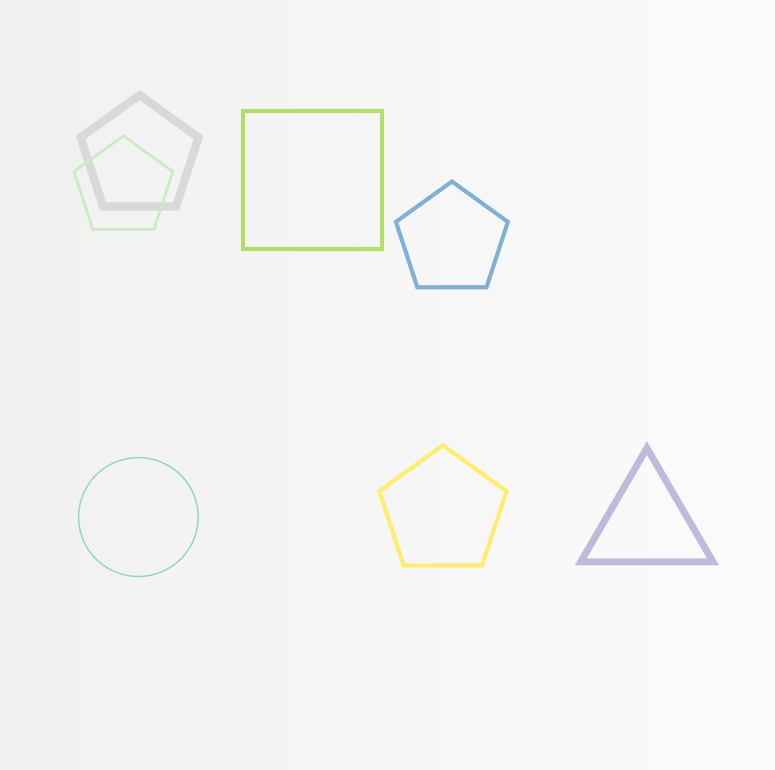[{"shape": "circle", "thickness": 0.5, "radius": 0.39, "center": [0.179, 0.328]}, {"shape": "triangle", "thickness": 2.5, "radius": 0.49, "center": [0.835, 0.32]}, {"shape": "pentagon", "thickness": 1.5, "radius": 0.38, "center": [0.583, 0.688]}, {"shape": "square", "thickness": 1.5, "radius": 0.45, "center": [0.403, 0.767]}, {"shape": "pentagon", "thickness": 3, "radius": 0.4, "center": [0.18, 0.797]}, {"shape": "pentagon", "thickness": 1, "radius": 0.34, "center": [0.159, 0.756]}, {"shape": "pentagon", "thickness": 1.5, "radius": 0.43, "center": [0.571, 0.335]}]